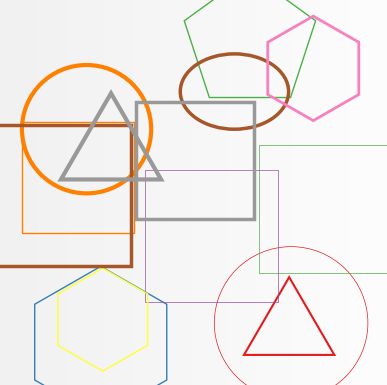[{"shape": "triangle", "thickness": 1.5, "radius": 0.67, "center": [0.746, 0.145]}, {"shape": "circle", "thickness": 0.5, "radius": 0.99, "center": [0.751, 0.161]}, {"shape": "hexagon", "thickness": 1, "radius": 0.98, "center": [0.26, 0.111]}, {"shape": "pentagon", "thickness": 1, "radius": 0.89, "center": [0.645, 0.891]}, {"shape": "square", "thickness": 0.5, "radius": 0.83, "center": [0.835, 0.457]}, {"shape": "square", "thickness": 0.5, "radius": 0.86, "center": [0.545, 0.387]}, {"shape": "circle", "thickness": 3, "radius": 0.83, "center": [0.223, 0.664]}, {"shape": "square", "thickness": 1, "radius": 0.72, "center": [0.201, 0.54]}, {"shape": "hexagon", "thickness": 1, "radius": 0.67, "center": [0.265, 0.17]}, {"shape": "oval", "thickness": 2.5, "radius": 0.7, "center": [0.605, 0.762]}, {"shape": "square", "thickness": 2.5, "radius": 0.92, "center": [0.156, 0.492]}, {"shape": "hexagon", "thickness": 2, "radius": 0.68, "center": [0.808, 0.822]}, {"shape": "triangle", "thickness": 3, "radius": 0.75, "center": [0.286, 0.608]}, {"shape": "square", "thickness": 2.5, "radius": 0.76, "center": [0.503, 0.583]}]